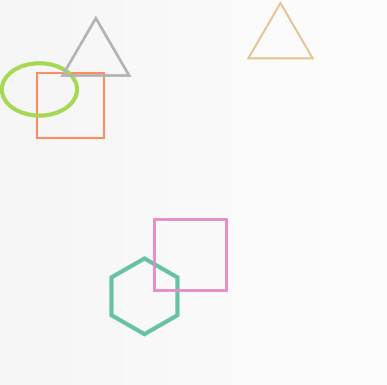[{"shape": "hexagon", "thickness": 3, "radius": 0.49, "center": [0.373, 0.23]}, {"shape": "square", "thickness": 1.5, "radius": 0.43, "center": [0.182, 0.726]}, {"shape": "square", "thickness": 2, "radius": 0.46, "center": [0.49, 0.34]}, {"shape": "oval", "thickness": 3, "radius": 0.49, "center": [0.102, 0.768]}, {"shape": "triangle", "thickness": 1.5, "radius": 0.48, "center": [0.724, 0.896]}, {"shape": "triangle", "thickness": 2, "radius": 0.5, "center": [0.247, 0.853]}]